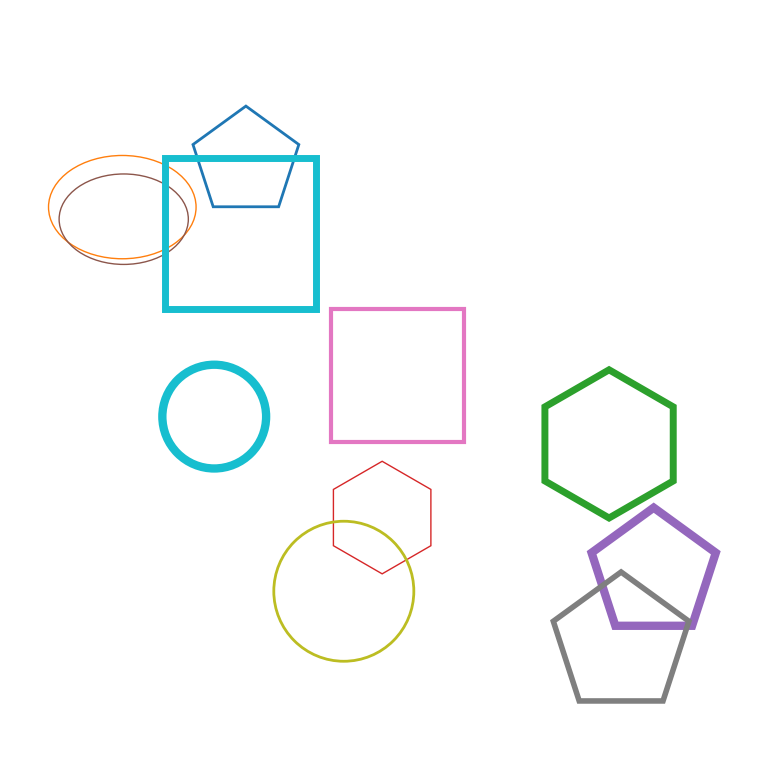[{"shape": "pentagon", "thickness": 1, "radius": 0.36, "center": [0.319, 0.79]}, {"shape": "oval", "thickness": 0.5, "radius": 0.48, "center": [0.159, 0.731]}, {"shape": "hexagon", "thickness": 2.5, "radius": 0.48, "center": [0.791, 0.423]}, {"shape": "hexagon", "thickness": 0.5, "radius": 0.37, "center": [0.496, 0.328]}, {"shape": "pentagon", "thickness": 3, "radius": 0.42, "center": [0.849, 0.256]}, {"shape": "oval", "thickness": 0.5, "radius": 0.42, "center": [0.161, 0.715]}, {"shape": "square", "thickness": 1.5, "radius": 0.43, "center": [0.516, 0.513]}, {"shape": "pentagon", "thickness": 2, "radius": 0.46, "center": [0.807, 0.165]}, {"shape": "circle", "thickness": 1, "radius": 0.45, "center": [0.447, 0.232]}, {"shape": "circle", "thickness": 3, "radius": 0.34, "center": [0.278, 0.459]}, {"shape": "square", "thickness": 2.5, "radius": 0.49, "center": [0.313, 0.697]}]